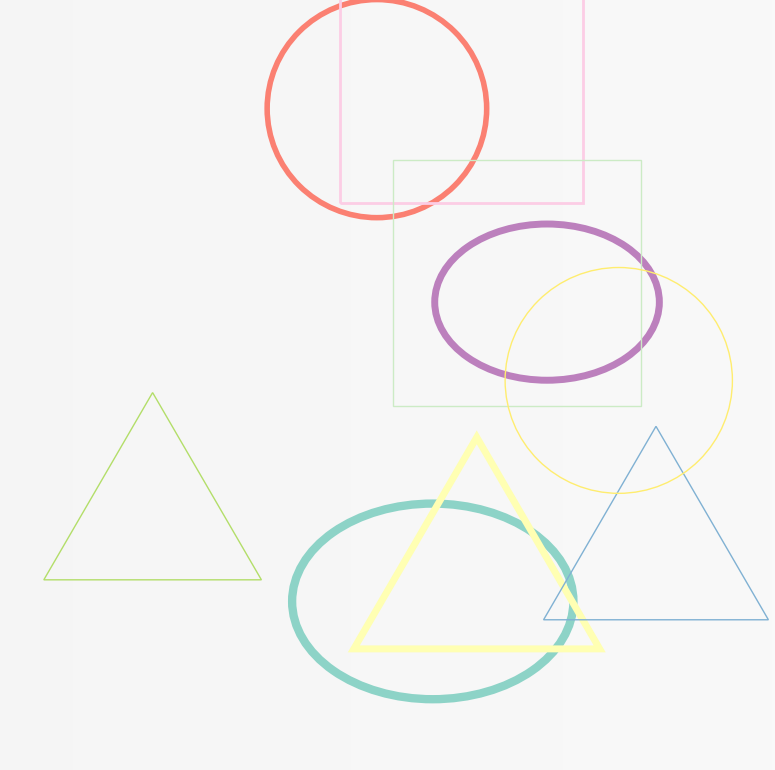[{"shape": "oval", "thickness": 3, "radius": 0.91, "center": [0.558, 0.219]}, {"shape": "triangle", "thickness": 2.5, "radius": 0.92, "center": [0.615, 0.249]}, {"shape": "circle", "thickness": 2, "radius": 0.71, "center": [0.486, 0.859]}, {"shape": "triangle", "thickness": 0.5, "radius": 0.84, "center": [0.846, 0.279]}, {"shape": "triangle", "thickness": 0.5, "radius": 0.81, "center": [0.197, 0.328]}, {"shape": "square", "thickness": 1, "radius": 0.78, "center": [0.595, 0.893]}, {"shape": "oval", "thickness": 2.5, "radius": 0.72, "center": [0.706, 0.608]}, {"shape": "square", "thickness": 0.5, "radius": 0.8, "center": [0.667, 0.632]}, {"shape": "circle", "thickness": 0.5, "radius": 0.73, "center": [0.798, 0.506]}]